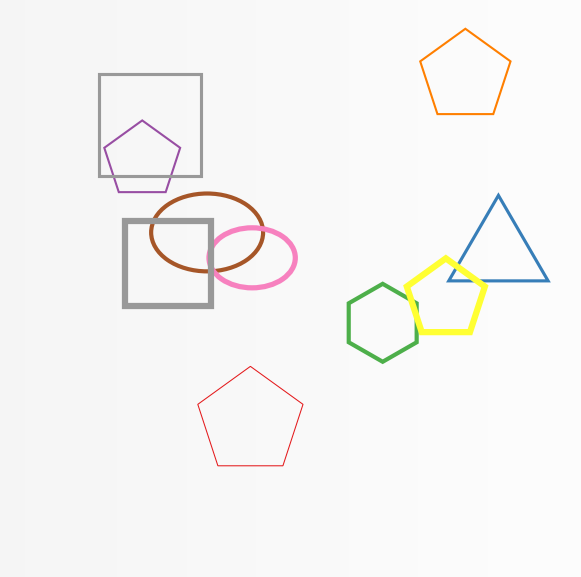[{"shape": "pentagon", "thickness": 0.5, "radius": 0.48, "center": [0.431, 0.27]}, {"shape": "triangle", "thickness": 1.5, "radius": 0.49, "center": [0.858, 0.562]}, {"shape": "hexagon", "thickness": 2, "radius": 0.34, "center": [0.658, 0.44]}, {"shape": "pentagon", "thickness": 1, "radius": 0.34, "center": [0.245, 0.722]}, {"shape": "pentagon", "thickness": 1, "radius": 0.41, "center": [0.801, 0.868]}, {"shape": "pentagon", "thickness": 3, "radius": 0.35, "center": [0.767, 0.481]}, {"shape": "oval", "thickness": 2, "radius": 0.48, "center": [0.356, 0.597]}, {"shape": "oval", "thickness": 2.5, "radius": 0.37, "center": [0.434, 0.553]}, {"shape": "square", "thickness": 3, "radius": 0.37, "center": [0.289, 0.543]}, {"shape": "square", "thickness": 1.5, "radius": 0.44, "center": [0.258, 0.782]}]